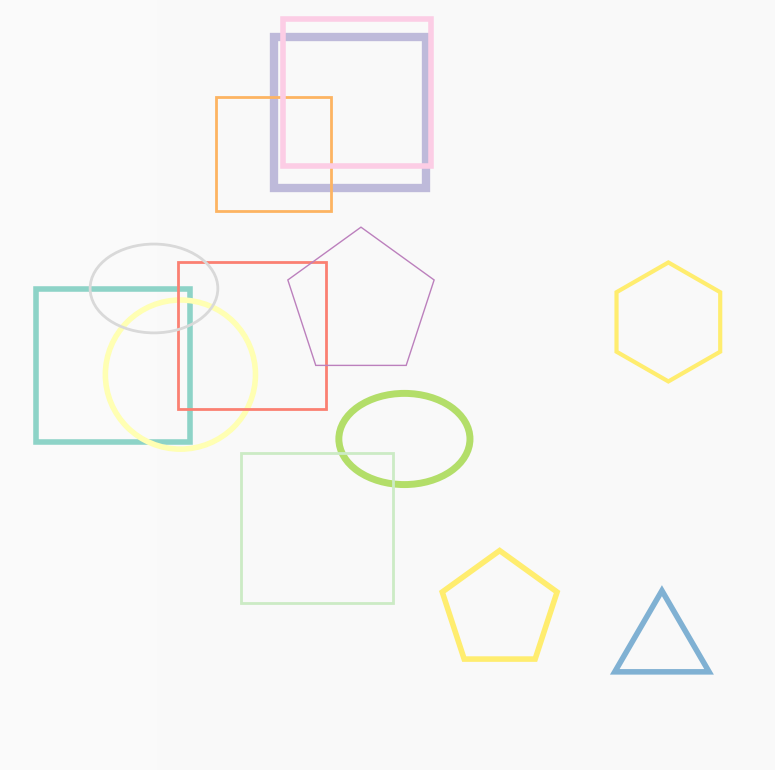[{"shape": "square", "thickness": 2, "radius": 0.5, "center": [0.146, 0.526]}, {"shape": "circle", "thickness": 2, "radius": 0.48, "center": [0.233, 0.514]}, {"shape": "square", "thickness": 3, "radius": 0.49, "center": [0.451, 0.854]}, {"shape": "square", "thickness": 1, "radius": 0.48, "center": [0.325, 0.564]}, {"shape": "triangle", "thickness": 2, "radius": 0.35, "center": [0.854, 0.163]}, {"shape": "square", "thickness": 1, "radius": 0.37, "center": [0.353, 0.8]}, {"shape": "oval", "thickness": 2.5, "radius": 0.42, "center": [0.522, 0.43]}, {"shape": "square", "thickness": 2, "radius": 0.48, "center": [0.461, 0.88]}, {"shape": "oval", "thickness": 1, "radius": 0.41, "center": [0.199, 0.625]}, {"shape": "pentagon", "thickness": 0.5, "radius": 0.5, "center": [0.466, 0.606]}, {"shape": "square", "thickness": 1, "radius": 0.49, "center": [0.409, 0.314]}, {"shape": "pentagon", "thickness": 2, "radius": 0.39, "center": [0.645, 0.207]}, {"shape": "hexagon", "thickness": 1.5, "radius": 0.39, "center": [0.862, 0.582]}]